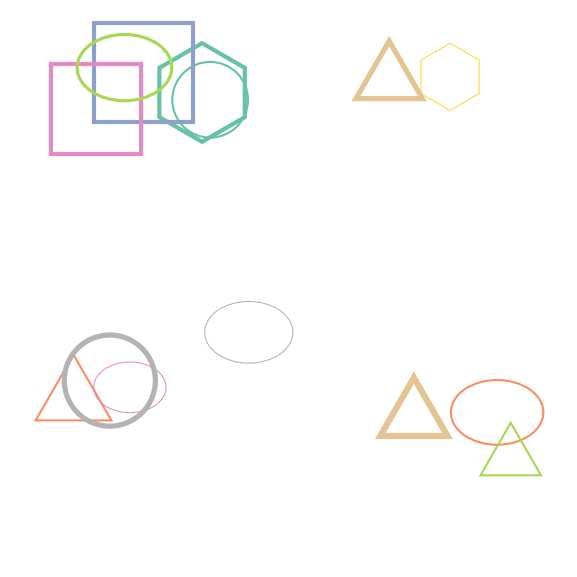[{"shape": "hexagon", "thickness": 2, "radius": 0.43, "center": [0.35, 0.839]}, {"shape": "circle", "thickness": 1, "radius": 0.33, "center": [0.364, 0.826]}, {"shape": "triangle", "thickness": 1, "radius": 0.38, "center": [0.127, 0.309]}, {"shape": "oval", "thickness": 1, "radius": 0.4, "center": [0.861, 0.285]}, {"shape": "square", "thickness": 2, "radius": 0.43, "center": [0.249, 0.874]}, {"shape": "square", "thickness": 2, "radius": 0.39, "center": [0.166, 0.811]}, {"shape": "oval", "thickness": 0.5, "radius": 0.31, "center": [0.225, 0.328]}, {"shape": "triangle", "thickness": 1, "radius": 0.3, "center": [0.884, 0.206]}, {"shape": "oval", "thickness": 1.5, "radius": 0.41, "center": [0.215, 0.882]}, {"shape": "hexagon", "thickness": 0.5, "radius": 0.29, "center": [0.779, 0.866]}, {"shape": "triangle", "thickness": 3, "radius": 0.34, "center": [0.717, 0.278]}, {"shape": "triangle", "thickness": 2.5, "radius": 0.33, "center": [0.674, 0.862]}, {"shape": "circle", "thickness": 2.5, "radius": 0.39, "center": [0.19, 0.34]}, {"shape": "oval", "thickness": 0.5, "radius": 0.38, "center": [0.431, 0.424]}]